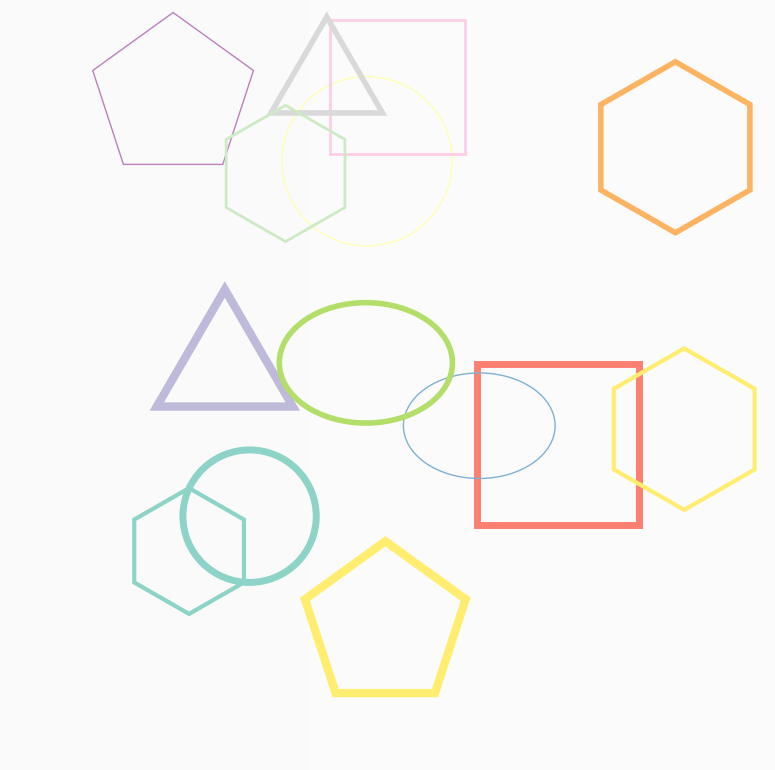[{"shape": "hexagon", "thickness": 1.5, "radius": 0.41, "center": [0.244, 0.284]}, {"shape": "circle", "thickness": 2.5, "radius": 0.43, "center": [0.322, 0.33]}, {"shape": "circle", "thickness": 0.5, "radius": 0.55, "center": [0.474, 0.791]}, {"shape": "triangle", "thickness": 3, "radius": 0.51, "center": [0.29, 0.523]}, {"shape": "square", "thickness": 2.5, "radius": 0.52, "center": [0.72, 0.422]}, {"shape": "oval", "thickness": 0.5, "radius": 0.49, "center": [0.618, 0.447]}, {"shape": "hexagon", "thickness": 2, "radius": 0.56, "center": [0.871, 0.809]}, {"shape": "oval", "thickness": 2, "radius": 0.56, "center": [0.472, 0.529]}, {"shape": "square", "thickness": 1, "radius": 0.43, "center": [0.513, 0.888]}, {"shape": "triangle", "thickness": 2, "radius": 0.42, "center": [0.422, 0.895]}, {"shape": "pentagon", "thickness": 0.5, "radius": 0.55, "center": [0.223, 0.875]}, {"shape": "hexagon", "thickness": 1, "radius": 0.44, "center": [0.368, 0.775]}, {"shape": "hexagon", "thickness": 1.5, "radius": 0.52, "center": [0.883, 0.443]}, {"shape": "pentagon", "thickness": 3, "radius": 0.54, "center": [0.497, 0.188]}]